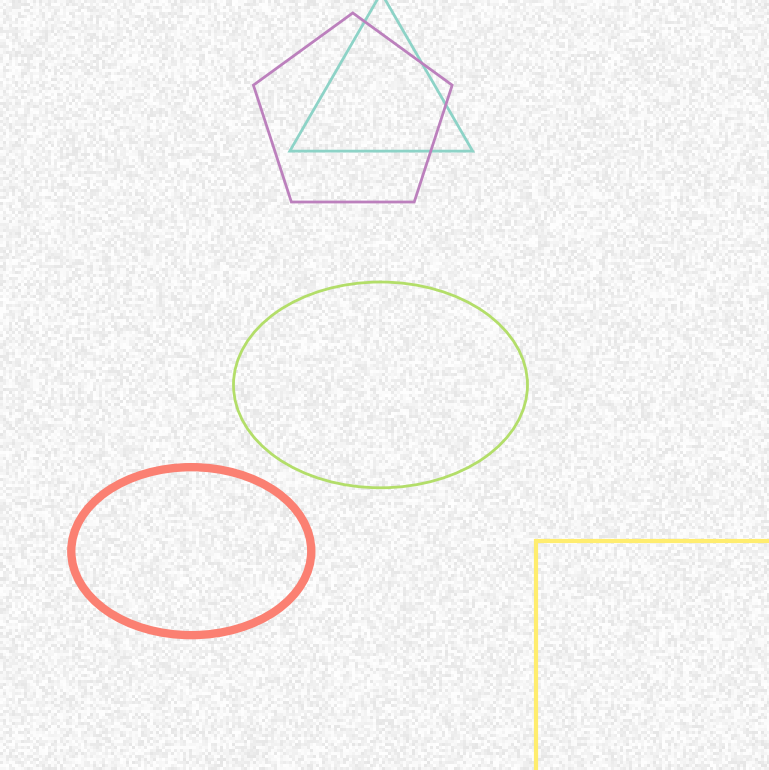[{"shape": "triangle", "thickness": 1, "radius": 0.69, "center": [0.495, 0.872]}, {"shape": "oval", "thickness": 3, "radius": 0.78, "center": [0.248, 0.284]}, {"shape": "oval", "thickness": 1, "radius": 0.95, "center": [0.494, 0.5]}, {"shape": "pentagon", "thickness": 1, "radius": 0.68, "center": [0.458, 0.847]}, {"shape": "square", "thickness": 1.5, "radius": 0.87, "center": [0.869, 0.125]}]